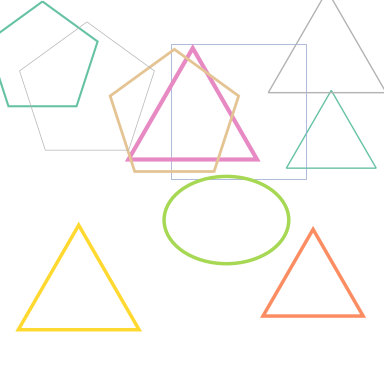[{"shape": "triangle", "thickness": 1, "radius": 0.67, "center": [0.86, 0.631]}, {"shape": "pentagon", "thickness": 1.5, "radius": 0.75, "center": [0.11, 0.846]}, {"shape": "triangle", "thickness": 2.5, "radius": 0.75, "center": [0.813, 0.254]}, {"shape": "square", "thickness": 0.5, "radius": 0.88, "center": [0.62, 0.709]}, {"shape": "triangle", "thickness": 3, "radius": 0.96, "center": [0.501, 0.682]}, {"shape": "oval", "thickness": 2.5, "radius": 0.81, "center": [0.588, 0.428]}, {"shape": "triangle", "thickness": 2.5, "radius": 0.91, "center": [0.204, 0.234]}, {"shape": "pentagon", "thickness": 2, "radius": 0.88, "center": [0.453, 0.696]}, {"shape": "triangle", "thickness": 1, "radius": 0.88, "center": [0.85, 0.848]}, {"shape": "pentagon", "thickness": 0.5, "radius": 0.92, "center": [0.226, 0.759]}]